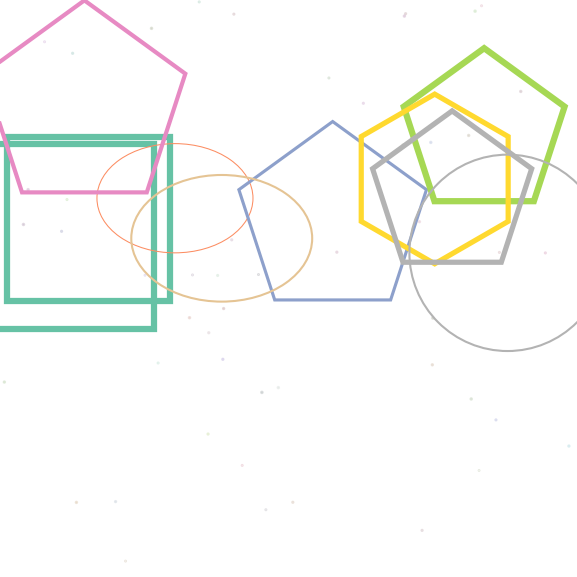[{"shape": "square", "thickness": 3, "radius": 0.71, "center": [0.153, 0.62]}, {"shape": "square", "thickness": 3, "radius": 0.8, "center": [0.108, 0.589]}, {"shape": "oval", "thickness": 0.5, "radius": 0.68, "center": [0.303, 0.656]}, {"shape": "pentagon", "thickness": 1.5, "radius": 0.85, "center": [0.576, 0.618]}, {"shape": "pentagon", "thickness": 2, "radius": 0.92, "center": [0.146, 0.815]}, {"shape": "pentagon", "thickness": 3, "radius": 0.73, "center": [0.838, 0.769]}, {"shape": "hexagon", "thickness": 2.5, "radius": 0.73, "center": [0.753, 0.689]}, {"shape": "oval", "thickness": 1, "radius": 0.78, "center": [0.384, 0.586]}, {"shape": "pentagon", "thickness": 2.5, "radius": 0.72, "center": [0.783, 0.662]}, {"shape": "circle", "thickness": 1, "radius": 0.85, "center": [0.879, 0.561]}]